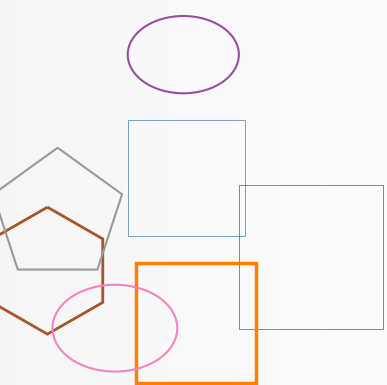[{"shape": "square", "thickness": 0.5, "radius": 0.93, "center": [0.803, 0.333]}, {"shape": "square", "thickness": 0.5, "radius": 0.75, "center": [0.481, 0.538]}, {"shape": "oval", "thickness": 1.5, "radius": 0.72, "center": [0.473, 0.858]}, {"shape": "square", "thickness": 2.5, "radius": 0.78, "center": [0.506, 0.16]}, {"shape": "hexagon", "thickness": 2, "radius": 0.82, "center": [0.122, 0.297]}, {"shape": "oval", "thickness": 1.5, "radius": 0.81, "center": [0.296, 0.148]}, {"shape": "pentagon", "thickness": 1.5, "radius": 0.87, "center": [0.149, 0.441]}]